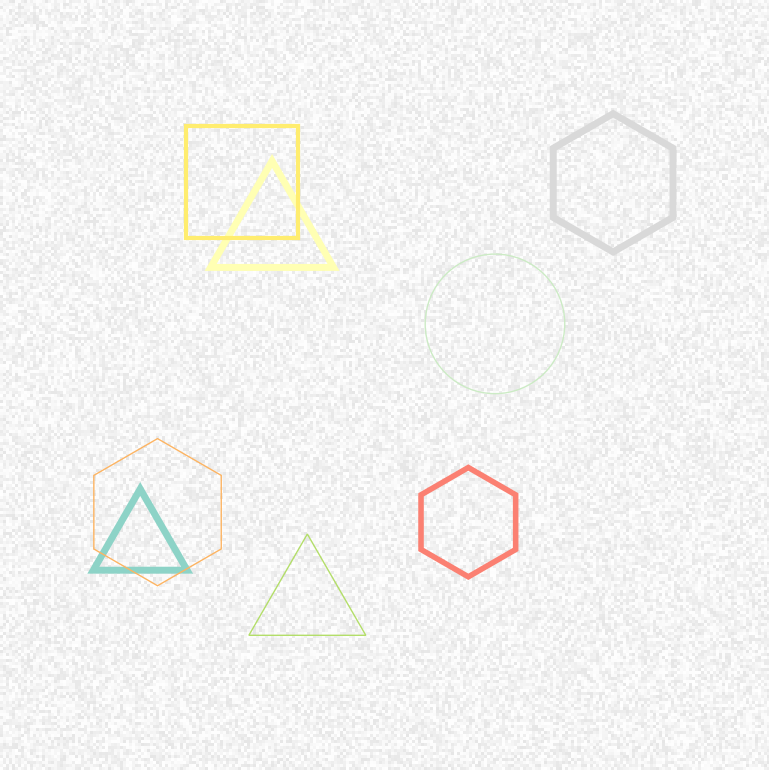[{"shape": "triangle", "thickness": 2.5, "radius": 0.35, "center": [0.182, 0.295]}, {"shape": "triangle", "thickness": 2.5, "radius": 0.46, "center": [0.353, 0.699]}, {"shape": "hexagon", "thickness": 2, "radius": 0.35, "center": [0.608, 0.322]}, {"shape": "hexagon", "thickness": 0.5, "radius": 0.48, "center": [0.205, 0.335]}, {"shape": "triangle", "thickness": 0.5, "radius": 0.44, "center": [0.399, 0.219]}, {"shape": "hexagon", "thickness": 2.5, "radius": 0.45, "center": [0.796, 0.763]}, {"shape": "circle", "thickness": 0.5, "radius": 0.45, "center": [0.643, 0.579]}, {"shape": "square", "thickness": 1.5, "radius": 0.36, "center": [0.314, 0.764]}]